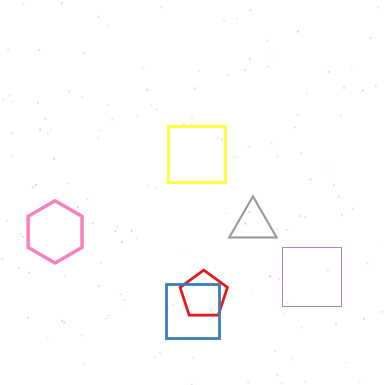[{"shape": "pentagon", "thickness": 2, "radius": 0.32, "center": [0.529, 0.234]}, {"shape": "square", "thickness": 2, "radius": 0.35, "center": [0.5, 0.193]}, {"shape": "square", "thickness": 0.5, "radius": 0.39, "center": [0.808, 0.283]}, {"shape": "square", "thickness": 2, "radius": 0.37, "center": [0.51, 0.6]}, {"shape": "hexagon", "thickness": 2.5, "radius": 0.4, "center": [0.143, 0.398]}, {"shape": "triangle", "thickness": 1.5, "radius": 0.36, "center": [0.657, 0.419]}]